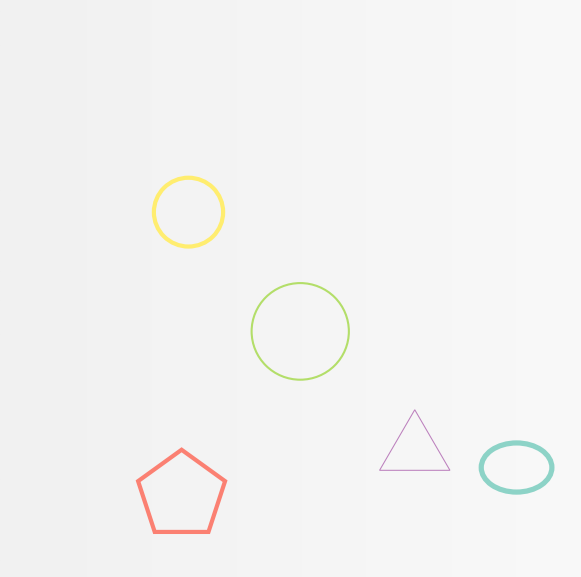[{"shape": "oval", "thickness": 2.5, "radius": 0.3, "center": [0.889, 0.19]}, {"shape": "pentagon", "thickness": 2, "radius": 0.39, "center": [0.312, 0.142]}, {"shape": "circle", "thickness": 1, "radius": 0.42, "center": [0.517, 0.425]}, {"shape": "triangle", "thickness": 0.5, "radius": 0.35, "center": [0.714, 0.22]}, {"shape": "circle", "thickness": 2, "radius": 0.3, "center": [0.324, 0.632]}]